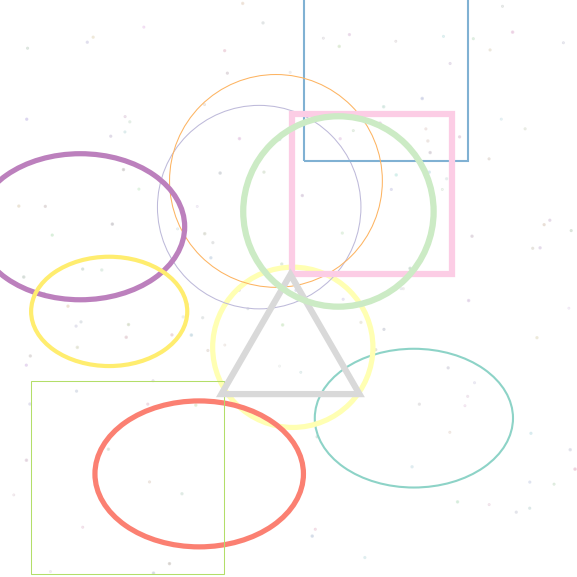[{"shape": "oval", "thickness": 1, "radius": 0.86, "center": [0.717, 0.275]}, {"shape": "circle", "thickness": 2.5, "radius": 0.69, "center": [0.507, 0.398]}, {"shape": "circle", "thickness": 0.5, "radius": 0.88, "center": [0.449, 0.64]}, {"shape": "oval", "thickness": 2.5, "radius": 0.9, "center": [0.345, 0.179]}, {"shape": "square", "thickness": 1, "radius": 0.71, "center": [0.669, 0.862]}, {"shape": "circle", "thickness": 0.5, "radius": 0.92, "center": [0.478, 0.686]}, {"shape": "square", "thickness": 0.5, "radius": 0.84, "center": [0.221, 0.172]}, {"shape": "square", "thickness": 3, "radius": 0.69, "center": [0.644, 0.663]}, {"shape": "triangle", "thickness": 3, "radius": 0.69, "center": [0.503, 0.386]}, {"shape": "oval", "thickness": 2.5, "radius": 0.9, "center": [0.139, 0.607]}, {"shape": "circle", "thickness": 3, "radius": 0.82, "center": [0.586, 0.633]}, {"shape": "oval", "thickness": 2, "radius": 0.68, "center": [0.189, 0.46]}]